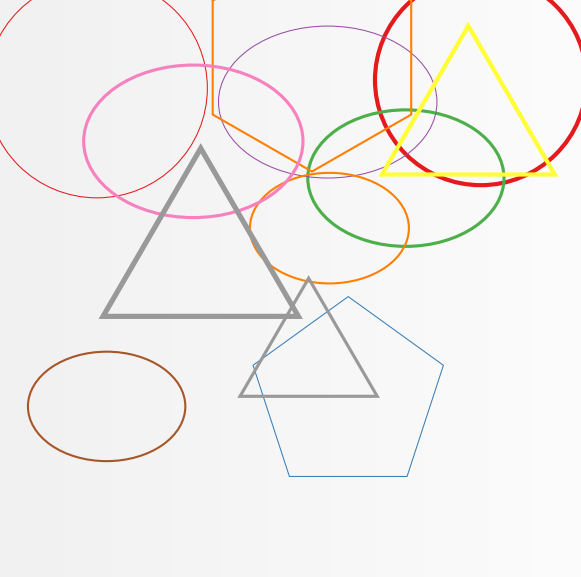[{"shape": "circle", "thickness": 0.5, "radius": 0.95, "center": [0.167, 0.847]}, {"shape": "circle", "thickness": 2, "radius": 0.91, "center": [0.827, 0.861]}, {"shape": "pentagon", "thickness": 0.5, "radius": 0.86, "center": [0.599, 0.313]}, {"shape": "oval", "thickness": 1.5, "radius": 0.84, "center": [0.698, 0.691]}, {"shape": "oval", "thickness": 0.5, "radius": 0.94, "center": [0.564, 0.822]}, {"shape": "oval", "thickness": 1, "radius": 0.68, "center": [0.567, 0.604]}, {"shape": "hexagon", "thickness": 1, "radius": 0.99, "center": [0.537, 0.899]}, {"shape": "triangle", "thickness": 2, "radius": 0.86, "center": [0.806, 0.783]}, {"shape": "oval", "thickness": 1, "radius": 0.68, "center": [0.183, 0.295]}, {"shape": "oval", "thickness": 1.5, "radius": 0.94, "center": [0.333, 0.754]}, {"shape": "triangle", "thickness": 1.5, "radius": 0.68, "center": [0.531, 0.381]}, {"shape": "triangle", "thickness": 2.5, "radius": 0.97, "center": [0.345, 0.548]}]